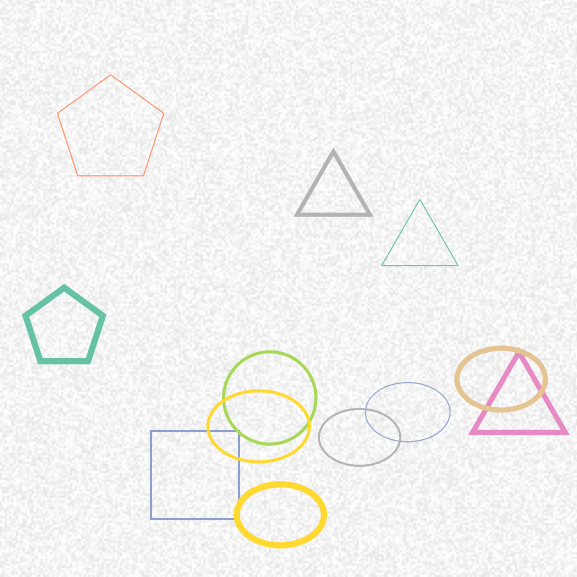[{"shape": "pentagon", "thickness": 3, "radius": 0.35, "center": [0.111, 0.431]}, {"shape": "triangle", "thickness": 0.5, "radius": 0.38, "center": [0.727, 0.577]}, {"shape": "pentagon", "thickness": 0.5, "radius": 0.48, "center": [0.192, 0.773]}, {"shape": "oval", "thickness": 0.5, "radius": 0.37, "center": [0.706, 0.285]}, {"shape": "square", "thickness": 1, "radius": 0.38, "center": [0.338, 0.177]}, {"shape": "triangle", "thickness": 2.5, "radius": 0.46, "center": [0.899, 0.297]}, {"shape": "circle", "thickness": 1.5, "radius": 0.4, "center": [0.467, 0.31]}, {"shape": "oval", "thickness": 3, "radius": 0.38, "center": [0.485, 0.108]}, {"shape": "oval", "thickness": 1.5, "radius": 0.44, "center": [0.448, 0.261]}, {"shape": "oval", "thickness": 2.5, "radius": 0.38, "center": [0.868, 0.343]}, {"shape": "triangle", "thickness": 2, "radius": 0.37, "center": [0.577, 0.664]}, {"shape": "oval", "thickness": 1, "radius": 0.35, "center": [0.623, 0.242]}]